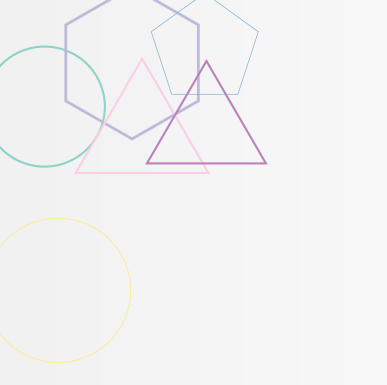[{"shape": "circle", "thickness": 1.5, "radius": 0.78, "center": [0.115, 0.723]}, {"shape": "hexagon", "thickness": 2, "radius": 0.99, "center": [0.341, 0.837]}, {"shape": "pentagon", "thickness": 0.5, "radius": 0.73, "center": [0.528, 0.873]}, {"shape": "triangle", "thickness": 1.5, "radius": 0.99, "center": [0.367, 0.65]}, {"shape": "triangle", "thickness": 1.5, "radius": 0.89, "center": [0.533, 0.664]}, {"shape": "circle", "thickness": 0.5, "radius": 0.94, "center": [0.15, 0.246]}]